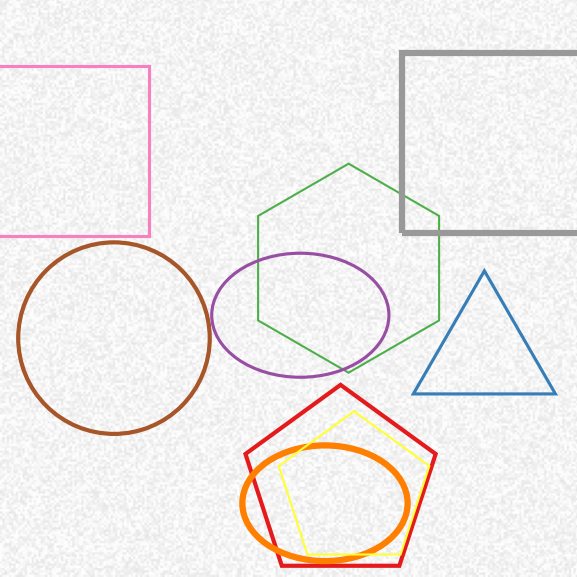[{"shape": "pentagon", "thickness": 2, "radius": 0.87, "center": [0.59, 0.16]}, {"shape": "triangle", "thickness": 1.5, "radius": 0.71, "center": [0.839, 0.388]}, {"shape": "hexagon", "thickness": 1, "radius": 0.9, "center": [0.604, 0.535]}, {"shape": "oval", "thickness": 1.5, "radius": 0.77, "center": [0.52, 0.453]}, {"shape": "oval", "thickness": 3, "radius": 0.72, "center": [0.563, 0.128]}, {"shape": "pentagon", "thickness": 1, "radius": 0.69, "center": [0.613, 0.15]}, {"shape": "circle", "thickness": 2, "radius": 0.83, "center": [0.197, 0.414]}, {"shape": "square", "thickness": 1.5, "radius": 0.74, "center": [0.111, 0.737]}, {"shape": "square", "thickness": 3, "radius": 0.78, "center": [0.853, 0.751]}]